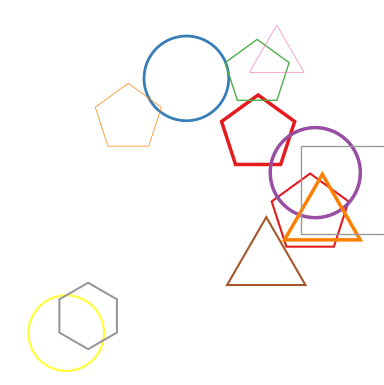[{"shape": "pentagon", "thickness": 1.5, "radius": 0.53, "center": [0.806, 0.444]}, {"shape": "pentagon", "thickness": 2.5, "radius": 0.5, "center": [0.67, 0.654]}, {"shape": "circle", "thickness": 2, "radius": 0.55, "center": [0.484, 0.796]}, {"shape": "pentagon", "thickness": 1, "radius": 0.44, "center": [0.668, 0.81]}, {"shape": "circle", "thickness": 2.5, "radius": 0.58, "center": [0.819, 0.552]}, {"shape": "triangle", "thickness": 2.5, "radius": 0.57, "center": [0.837, 0.434]}, {"shape": "pentagon", "thickness": 0.5, "radius": 0.45, "center": [0.333, 0.693]}, {"shape": "circle", "thickness": 1.5, "radius": 0.49, "center": [0.172, 0.135]}, {"shape": "triangle", "thickness": 1.5, "radius": 0.59, "center": [0.692, 0.318]}, {"shape": "triangle", "thickness": 0.5, "radius": 0.41, "center": [0.719, 0.853]}, {"shape": "square", "thickness": 1, "radius": 0.57, "center": [0.896, 0.507]}, {"shape": "hexagon", "thickness": 1.5, "radius": 0.43, "center": [0.229, 0.179]}]